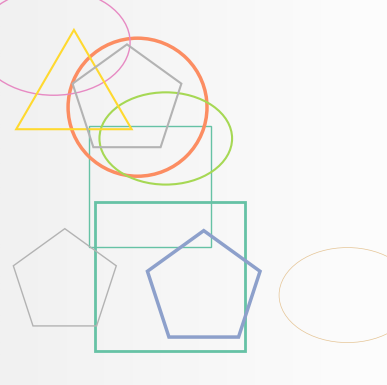[{"shape": "square", "thickness": 1, "radius": 0.79, "center": [0.387, 0.516]}, {"shape": "square", "thickness": 2, "radius": 0.96, "center": [0.439, 0.282]}, {"shape": "circle", "thickness": 2.5, "radius": 0.9, "center": [0.355, 0.722]}, {"shape": "pentagon", "thickness": 2.5, "radius": 0.76, "center": [0.526, 0.248]}, {"shape": "oval", "thickness": 1, "radius": 0.99, "center": [0.138, 0.891]}, {"shape": "oval", "thickness": 1.5, "radius": 0.86, "center": [0.428, 0.64]}, {"shape": "triangle", "thickness": 1.5, "radius": 0.86, "center": [0.191, 0.75]}, {"shape": "oval", "thickness": 0.5, "radius": 0.88, "center": [0.896, 0.234]}, {"shape": "pentagon", "thickness": 1, "radius": 0.7, "center": [0.167, 0.266]}, {"shape": "pentagon", "thickness": 1.5, "radius": 0.74, "center": [0.328, 0.737]}]